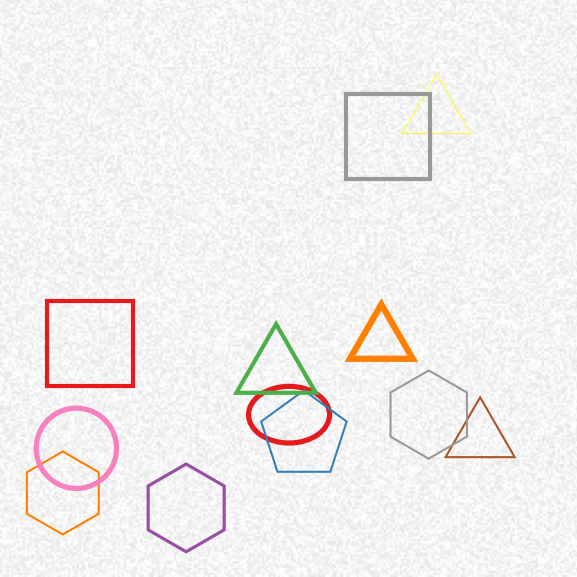[{"shape": "oval", "thickness": 2.5, "radius": 0.35, "center": [0.501, 0.281]}, {"shape": "square", "thickness": 2, "radius": 0.37, "center": [0.156, 0.404]}, {"shape": "pentagon", "thickness": 1, "radius": 0.39, "center": [0.526, 0.245]}, {"shape": "triangle", "thickness": 2, "radius": 0.4, "center": [0.478, 0.359]}, {"shape": "hexagon", "thickness": 1.5, "radius": 0.38, "center": [0.322, 0.12]}, {"shape": "triangle", "thickness": 3, "radius": 0.31, "center": [0.66, 0.409]}, {"shape": "hexagon", "thickness": 1, "radius": 0.36, "center": [0.109, 0.145]}, {"shape": "triangle", "thickness": 0.5, "radius": 0.34, "center": [0.756, 0.802]}, {"shape": "triangle", "thickness": 1, "radius": 0.35, "center": [0.831, 0.242]}, {"shape": "circle", "thickness": 2.5, "radius": 0.35, "center": [0.132, 0.223]}, {"shape": "hexagon", "thickness": 1, "radius": 0.38, "center": [0.742, 0.281]}, {"shape": "square", "thickness": 2, "radius": 0.37, "center": [0.672, 0.763]}]